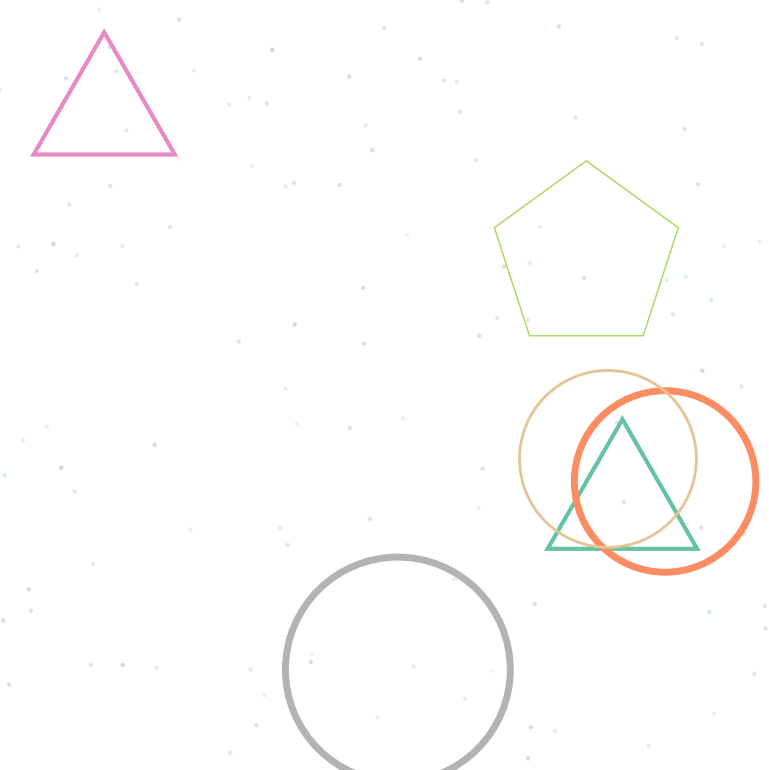[{"shape": "triangle", "thickness": 1.5, "radius": 0.56, "center": [0.808, 0.343]}, {"shape": "circle", "thickness": 2.5, "radius": 0.59, "center": [0.864, 0.375]}, {"shape": "triangle", "thickness": 1.5, "radius": 0.53, "center": [0.135, 0.852]}, {"shape": "pentagon", "thickness": 0.5, "radius": 0.63, "center": [0.761, 0.666]}, {"shape": "circle", "thickness": 1, "radius": 0.57, "center": [0.79, 0.404]}, {"shape": "circle", "thickness": 2.5, "radius": 0.73, "center": [0.517, 0.13]}]